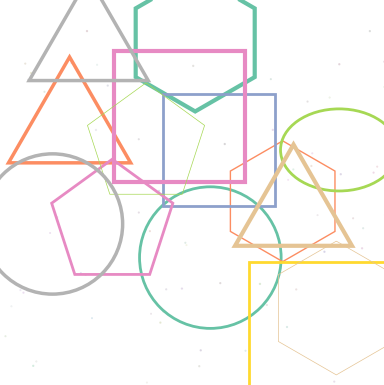[{"shape": "hexagon", "thickness": 3, "radius": 0.89, "center": [0.507, 0.889]}, {"shape": "circle", "thickness": 2, "radius": 0.92, "center": [0.546, 0.331]}, {"shape": "hexagon", "thickness": 1, "radius": 0.78, "center": [0.734, 0.477]}, {"shape": "triangle", "thickness": 2.5, "radius": 0.92, "center": [0.181, 0.669]}, {"shape": "square", "thickness": 2, "radius": 0.73, "center": [0.569, 0.611]}, {"shape": "square", "thickness": 3, "radius": 0.85, "center": [0.467, 0.697]}, {"shape": "pentagon", "thickness": 2, "radius": 0.83, "center": [0.292, 0.421]}, {"shape": "oval", "thickness": 2, "radius": 0.76, "center": [0.881, 0.611]}, {"shape": "pentagon", "thickness": 0.5, "radius": 0.8, "center": [0.379, 0.625]}, {"shape": "square", "thickness": 2, "radius": 0.92, "center": [0.831, 0.135]}, {"shape": "hexagon", "thickness": 0.5, "radius": 0.87, "center": [0.874, 0.2]}, {"shape": "triangle", "thickness": 3, "radius": 0.88, "center": [0.762, 0.449]}, {"shape": "circle", "thickness": 2.5, "radius": 0.91, "center": [0.136, 0.418]}, {"shape": "triangle", "thickness": 2.5, "radius": 0.89, "center": [0.23, 0.88]}]